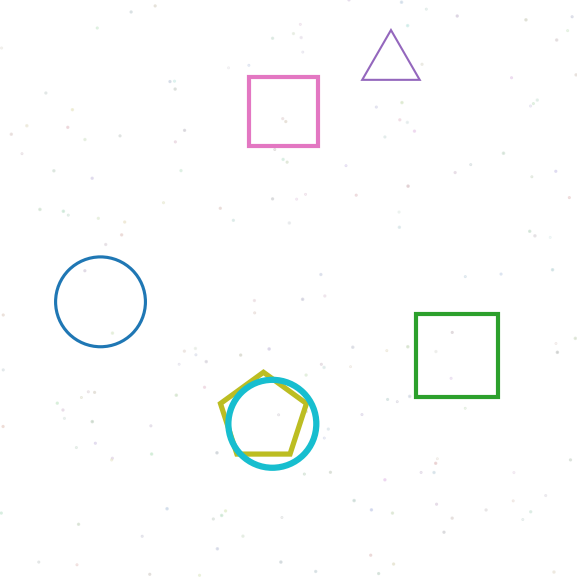[{"shape": "circle", "thickness": 1.5, "radius": 0.39, "center": [0.174, 0.476]}, {"shape": "square", "thickness": 2, "radius": 0.36, "center": [0.792, 0.384]}, {"shape": "triangle", "thickness": 1, "radius": 0.29, "center": [0.677, 0.89]}, {"shape": "square", "thickness": 2, "radius": 0.3, "center": [0.49, 0.805]}, {"shape": "pentagon", "thickness": 2.5, "radius": 0.39, "center": [0.456, 0.276]}, {"shape": "circle", "thickness": 3, "radius": 0.38, "center": [0.472, 0.265]}]